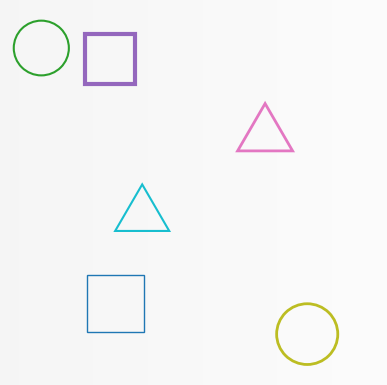[{"shape": "square", "thickness": 1, "radius": 0.37, "center": [0.298, 0.213]}, {"shape": "circle", "thickness": 1.5, "radius": 0.36, "center": [0.107, 0.875]}, {"shape": "square", "thickness": 3, "radius": 0.32, "center": [0.283, 0.846]}, {"shape": "triangle", "thickness": 2, "radius": 0.41, "center": [0.684, 0.649]}, {"shape": "circle", "thickness": 2, "radius": 0.39, "center": [0.793, 0.132]}, {"shape": "triangle", "thickness": 1.5, "radius": 0.4, "center": [0.367, 0.44]}]